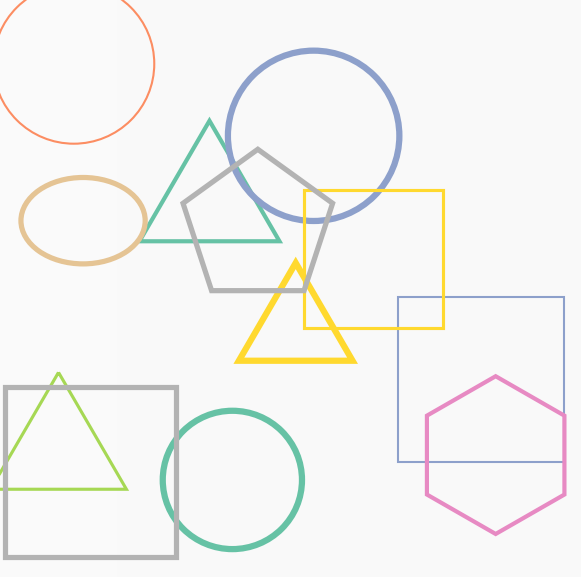[{"shape": "triangle", "thickness": 2, "radius": 0.7, "center": [0.36, 0.651]}, {"shape": "circle", "thickness": 3, "radius": 0.6, "center": [0.4, 0.168]}, {"shape": "circle", "thickness": 1, "radius": 0.69, "center": [0.127, 0.889]}, {"shape": "square", "thickness": 1, "radius": 0.72, "center": [0.827, 0.342]}, {"shape": "circle", "thickness": 3, "radius": 0.74, "center": [0.54, 0.764]}, {"shape": "hexagon", "thickness": 2, "radius": 0.68, "center": [0.853, 0.211]}, {"shape": "triangle", "thickness": 1.5, "radius": 0.67, "center": [0.101, 0.219]}, {"shape": "square", "thickness": 1.5, "radius": 0.6, "center": [0.643, 0.551]}, {"shape": "triangle", "thickness": 3, "radius": 0.56, "center": [0.509, 0.431]}, {"shape": "oval", "thickness": 2.5, "radius": 0.53, "center": [0.143, 0.617]}, {"shape": "square", "thickness": 2.5, "radius": 0.74, "center": [0.155, 0.181]}, {"shape": "pentagon", "thickness": 2.5, "radius": 0.68, "center": [0.444, 0.605]}]